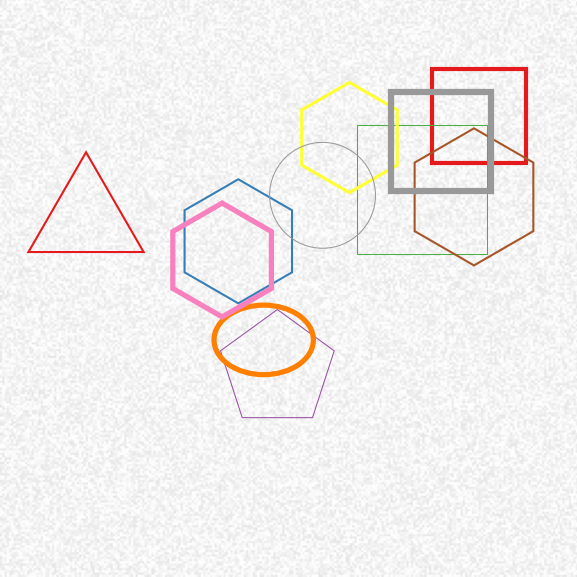[{"shape": "triangle", "thickness": 1, "radius": 0.58, "center": [0.149, 0.62]}, {"shape": "square", "thickness": 2, "radius": 0.41, "center": [0.829, 0.798]}, {"shape": "hexagon", "thickness": 1, "radius": 0.54, "center": [0.413, 0.581]}, {"shape": "square", "thickness": 0.5, "radius": 0.56, "center": [0.731, 0.671]}, {"shape": "pentagon", "thickness": 0.5, "radius": 0.52, "center": [0.48, 0.36]}, {"shape": "oval", "thickness": 2.5, "radius": 0.43, "center": [0.457, 0.411]}, {"shape": "hexagon", "thickness": 1.5, "radius": 0.48, "center": [0.605, 0.761]}, {"shape": "hexagon", "thickness": 1, "radius": 0.59, "center": [0.821, 0.658]}, {"shape": "hexagon", "thickness": 2.5, "radius": 0.49, "center": [0.385, 0.549]}, {"shape": "circle", "thickness": 0.5, "radius": 0.46, "center": [0.559, 0.661]}, {"shape": "square", "thickness": 3, "radius": 0.43, "center": [0.764, 0.754]}]